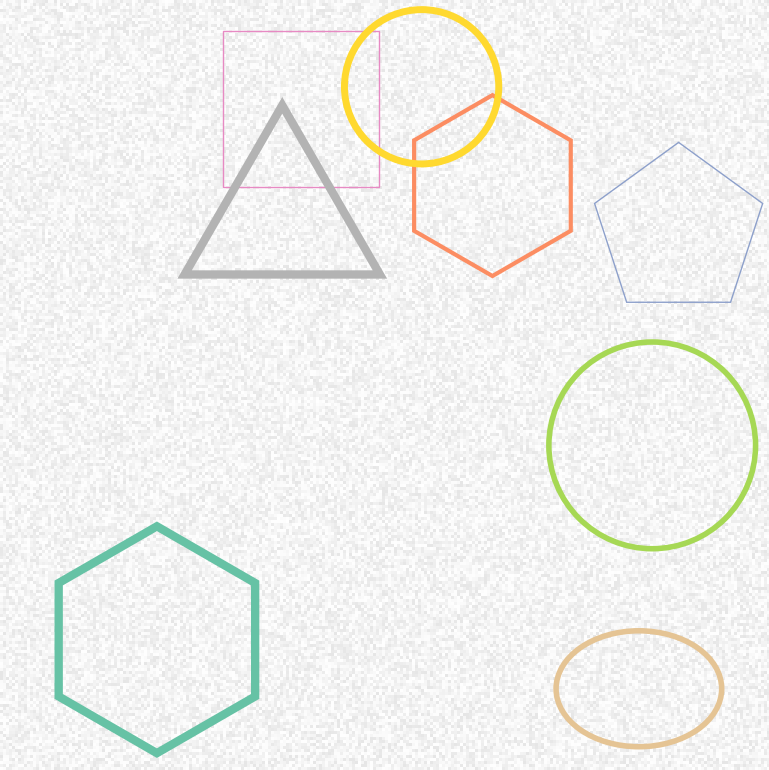[{"shape": "hexagon", "thickness": 3, "radius": 0.74, "center": [0.204, 0.169]}, {"shape": "hexagon", "thickness": 1.5, "radius": 0.59, "center": [0.64, 0.759]}, {"shape": "pentagon", "thickness": 0.5, "radius": 0.57, "center": [0.881, 0.7]}, {"shape": "square", "thickness": 0.5, "radius": 0.51, "center": [0.391, 0.859]}, {"shape": "circle", "thickness": 2, "radius": 0.67, "center": [0.847, 0.422]}, {"shape": "circle", "thickness": 2.5, "radius": 0.5, "center": [0.548, 0.887]}, {"shape": "oval", "thickness": 2, "radius": 0.54, "center": [0.83, 0.106]}, {"shape": "triangle", "thickness": 3, "radius": 0.73, "center": [0.367, 0.717]}]